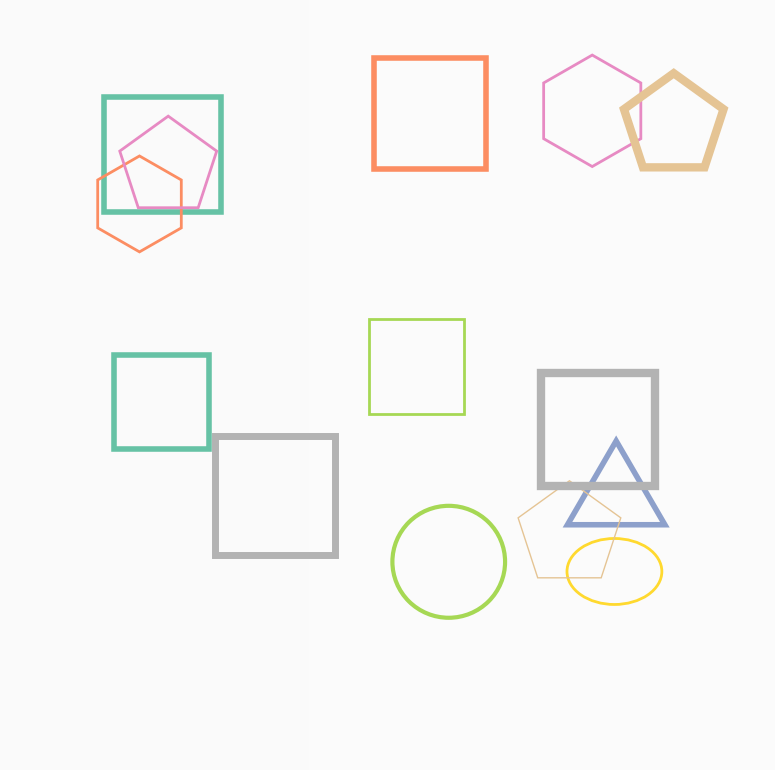[{"shape": "square", "thickness": 2, "radius": 0.38, "center": [0.21, 0.799]}, {"shape": "square", "thickness": 2, "radius": 0.31, "center": [0.209, 0.478]}, {"shape": "hexagon", "thickness": 1, "radius": 0.31, "center": [0.18, 0.735]}, {"shape": "square", "thickness": 2, "radius": 0.36, "center": [0.555, 0.853]}, {"shape": "triangle", "thickness": 2, "radius": 0.36, "center": [0.795, 0.355]}, {"shape": "pentagon", "thickness": 1, "radius": 0.33, "center": [0.217, 0.783]}, {"shape": "hexagon", "thickness": 1, "radius": 0.36, "center": [0.764, 0.856]}, {"shape": "circle", "thickness": 1.5, "radius": 0.36, "center": [0.579, 0.27]}, {"shape": "square", "thickness": 1, "radius": 0.31, "center": [0.538, 0.524]}, {"shape": "oval", "thickness": 1, "radius": 0.31, "center": [0.793, 0.258]}, {"shape": "pentagon", "thickness": 0.5, "radius": 0.35, "center": [0.735, 0.306]}, {"shape": "pentagon", "thickness": 3, "radius": 0.34, "center": [0.869, 0.837]}, {"shape": "square", "thickness": 2.5, "radius": 0.39, "center": [0.355, 0.356]}, {"shape": "square", "thickness": 3, "radius": 0.37, "center": [0.772, 0.443]}]